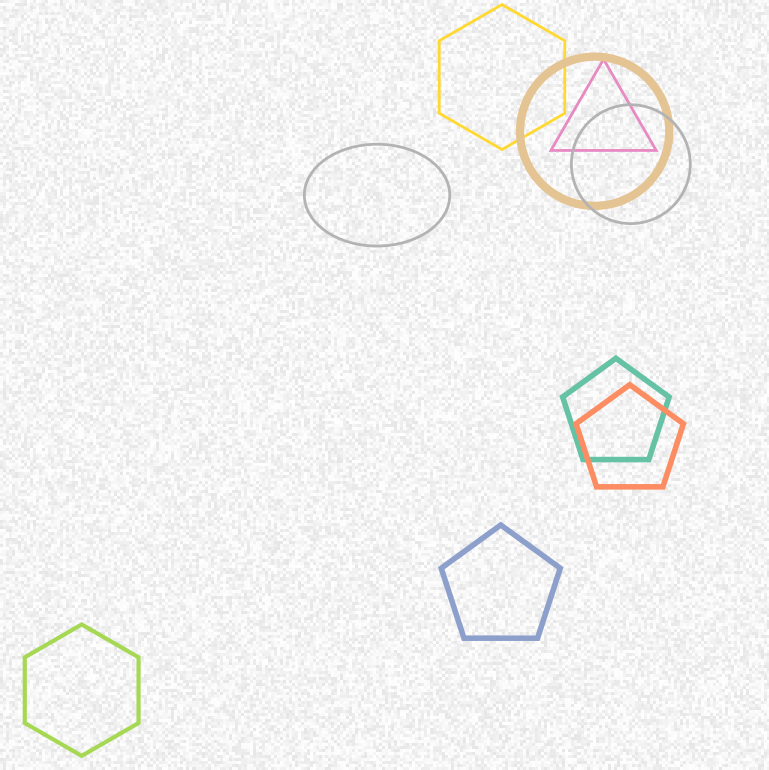[{"shape": "pentagon", "thickness": 2, "radius": 0.36, "center": [0.8, 0.462]}, {"shape": "pentagon", "thickness": 2, "radius": 0.37, "center": [0.818, 0.427]}, {"shape": "pentagon", "thickness": 2, "radius": 0.41, "center": [0.65, 0.237]}, {"shape": "triangle", "thickness": 1, "radius": 0.39, "center": [0.784, 0.844]}, {"shape": "hexagon", "thickness": 1.5, "radius": 0.43, "center": [0.106, 0.104]}, {"shape": "hexagon", "thickness": 1, "radius": 0.47, "center": [0.652, 0.9]}, {"shape": "circle", "thickness": 3, "radius": 0.48, "center": [0.772, 0.83]}, {"shape": "oval", "thickness": 1, "radius": 0.47, "center": [0.49, 0.747]}, {"shape": "circle", "thickness": 1, "radius": 0.39, "center": [0.819, 0.787]}]